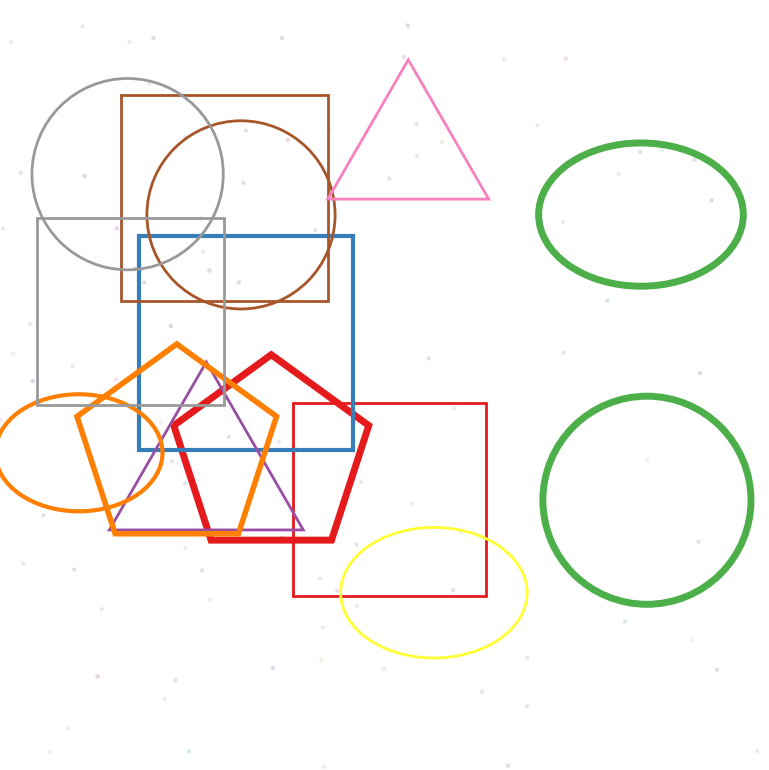[{"shape": "pentagon", "thickness": 2.5, "radius": 0.67, "center": [0.352, 0.406]}, {"shape": "square", "thickness": 1, "radius": 0.63, "center": [0.506, 0.351]}, {"shape": "square", "thickness": 1.5, "radius": 0.69, "center": [0.32, 0.554]}, {"shape": "circle", "thickness": 2.5, "radius": 0.68, "center": [0.84, 0.35]}, {"shape": "oval", "thickness": 2.5, "radius": 0.66, "center": [0.832, 0.721]}, {"shape": "triangle", "thickness": 1, "radius": 0.73, "center": [0.268, 0.384]}, {"shape": "oval", "thickness": 1.5, "radius": 0.54, "center": [0.102, 0.412]}, {"shape": "pentagon", "thickness": 2, "radius": 0.68, "center": [0.23, 0.417]}, {"shape": "oval", "thickness": 1, "radius": 0.61, "center": [0.564, 0.23]}, {"shape": "circle", "thickness": 1, "radius": 0.61, "center": [0.313, 0.721]}, {"shape": "square", "thickness": 1, "radius": 0.67, "center": [0.292, 0.743]}, {"shape": "triangle", "thickness": 1, "radius": 0.6, "center": [0.53, 0.802]}, {"shape": "circle", "thickness": 1, "radius": 0.62, "center": [0.166, 0.774]}, {"shape": "square", "thickness": 1, "radius": 0.6, "center": [0.17, 0.596]}]